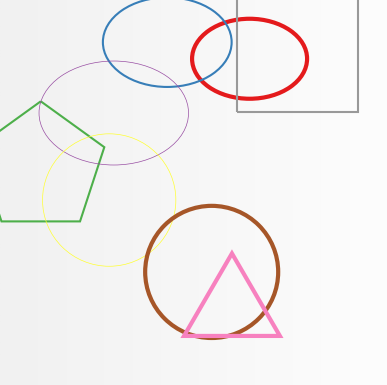[{"shape": "oval", "thickness": 3, "radius": 0.74, "center": [0.644, 0.847]}, {"shape": "oval", "thickness": 1.5, "radius": 0.83, "center": [0.432, 0.89]}, {"shape": "pentagon", "thickness": 1.5, "radius": 0.86, "center": [0.105, 0.564]}, {"shape": "oval", "thickness": 0.5, "radius": 0.96, "center": [0.294, 0.706]}, {"shape": "circle", "thickness": 0.5, "radius": 0.86, "center": [0.282, 0.48]}, {"shape": "circle", "thickness": 3, "radius": 0.86, "center": [0.546, 0.294]}, {"shape": "triangle", "thickness": 3, "radius": 0.71, "center": [0.599, 0.199]}, {"shape": "square", "thickness": 1.5, "radius": 0.78, "center": [0.769, 0.866]}]